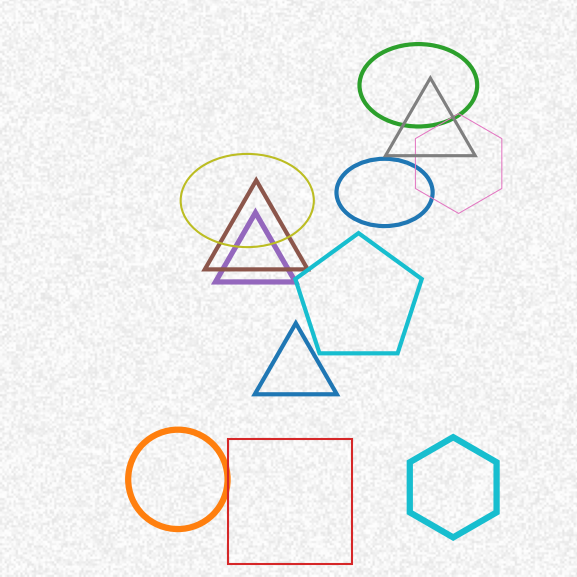[{"shape": "oval", "thickness": 2, "radius": 0.42, "center": [0.666, 0.666]}, {"shape": "triangle", "thickness": 2, "radius": 0.41, "center": [0.512, 0.357]}, {"shape": "circle", "thickness": 3, "radius": 0.43, "center": [0.308, 0.169]}, {"shape": "oval", "thickness": 2, "radius": 0.51, "center": [0.724, 0.851]}, {"shape": "square", "thickness": 1, "radius": 0.54, "center": [0.503, 0.131]}, {"shape": "triangle", "thickness": 2.5, "radius": 0.4, "center": [0.442, 0.551]}, {"shape": "triangle", "thickness": 2, "radius": 0.51, "center": [0.444, 0.584]}, {"shape": "hexagon", "thickness": 0.5, "radius": 0.43, "center": [0.794, 0.716]}, {"shape": "triangle", "thickness": 1.5, "radius": 0.45, "center": [0.745, 0.774]}, {"shape": "oval", "thickness": 1, "radius": 0.58, "center": [0.428, 0.652]}, {"shape": "pentagon", "thickness": 2, "radius": 0.58, "center": [0.621, 0.48]}, {"shape": "hexagon", "thickness": 3, "radius": 0.43, "center": [0.785, 0.155]}]